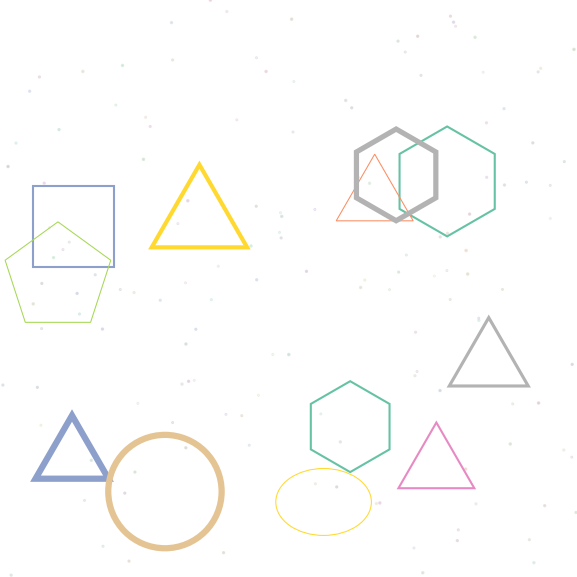[{"shape": "hexagon", "thickness": 1, "radius": 0.48, "center": [0.774, 0.685]}, {"shape": "hexagon", "thickness": 1, "radius": 0.39, "center": [0.606, 0.26]}, {"shape": "triangle", "thickness": 0.5, "radius": 0.38, "center": [0.649, 0.655]}, {"shape": "square", "thickness": 1, "radius": 0.35, "center": [0.127, 0.607]}, {"shape": "triangle", "thickness": 3, "radius": 0.36, "center": [0.125, 0.207]}, {"shape": "triangle", "thickness": 1, "radius": 0.38, "center": [0.756, 0.192]}, {"shape": "pentagon", "thickness": 0.5, "radius": 0.48, "center": [0.1, 0.519]}, {"shape": "oval", "thickness": 0.5, "radius": 0.41, "center": [0.56, 0.13]}, {"shape": "triangle", "thickness": 2, "radius": 0.48, "center": [0.345, 0.618]}, {"shape": "circle", "thickness": 3, "radius": 0.49, "center": [0.286, 0.148]}, {"shape": "hexagon", "thickness": 2.5, "radius": 0.4, "center": [0.686, 0.696]}, {"shape": "triangle", "thickness": 1.5, "radius": 0.39, "center": [0.846, 0.37]}]